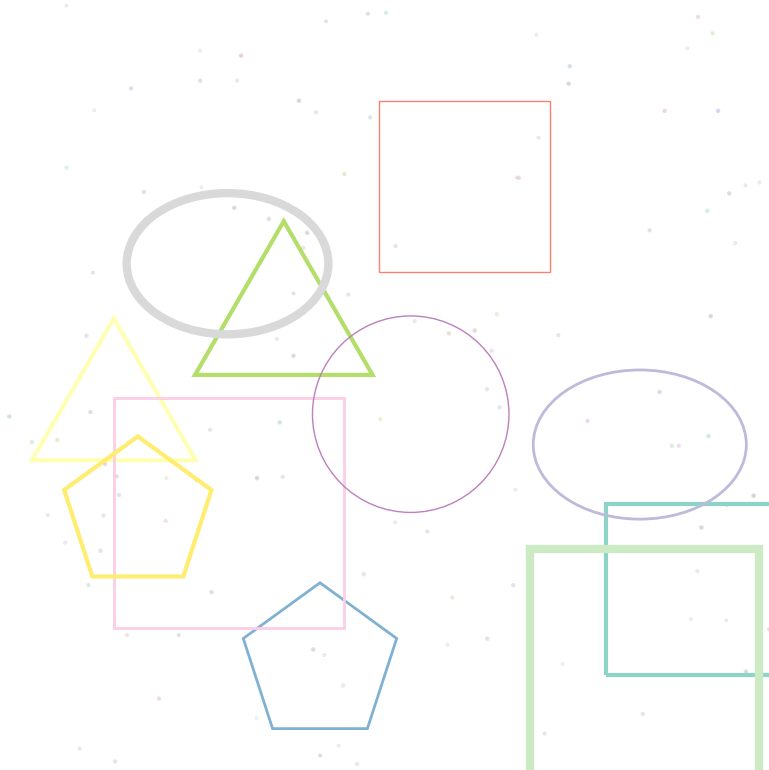[{"shape": "square", "thickness": 1.5, "radius": 0.55, "center": [0.898, 0.234]}, {"shape": "triangle", "thickness": 1.5, "radius": 0.61, "center": [0.148, 0.464]}, {"shape": "oval", "thickness": 1, "radius": 0.69, "center": [0.831, 0.423]}, {"shape": "square", "thickness": 0.5, "radius": 0.56, "center": [0.604, 0.758]}, {"shape": "pentagon", "thickness": 1, "radius": 0.52, "center": [0.416, 0.138]}, {"shape": "triangle", "thickness": 1.5, "radius": 0.67, "center": [0.369, 0.58]}, {"shape": "square", "thickness": 1, "radius": 0.75, "center": [0.297, 0.334]}, {"shape": "oval", "thickness": 3, "radius": 0.65, "center": [0.295, 0.658]}, {"shape": "circle", "thickness": 0.5, "radius": 0.64, "center": [0.533, 0.462]}, {"shape": "square", "thickness": 3, "radius": 0.74, "center": [0.837, 0.138]}, {"shape": "pentagon", "thickness": 1.5, "radius": 0.5, "center": [0.179, 0.333]}]